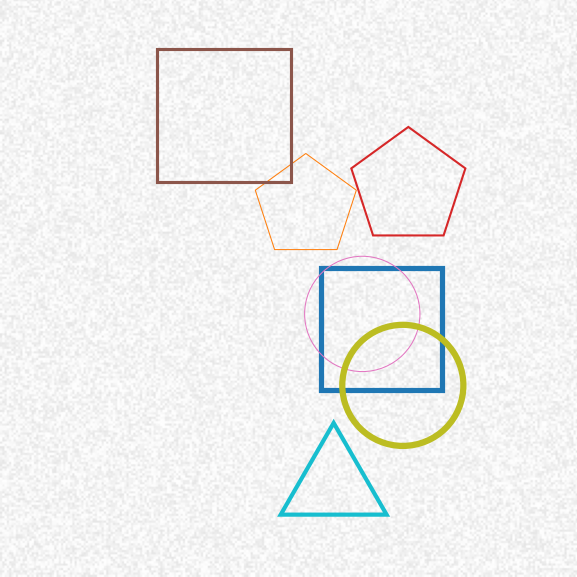[{"shape": "square", "thickness": 2.5, "radius": 0.53, "center": [0.661, 0.429]}, {"shape": "pentagon", "thickness": 0.5, "radius": 0.46, "center": [0.53, 0.641]}, {"shape": "pentagon", "thickness": 1, "radius": 0.52, "center": [0.707, 0.675]}, {"shape": "square", "thickness": 1.5, "radius": 0.58, "center": [0.388, 0.799]}, {"shape": "circle", "thickness": 0.5, "radius": 0.5, "center": [0.627, 0.456]}, {"shape": "circle", "thickness": 3, "radius": 0.52, "center": [0.698, 0.332]}, {"shape": "triangle", "thickness": 2, "radius": 0.53, "center": [0.578, 0.161]}]